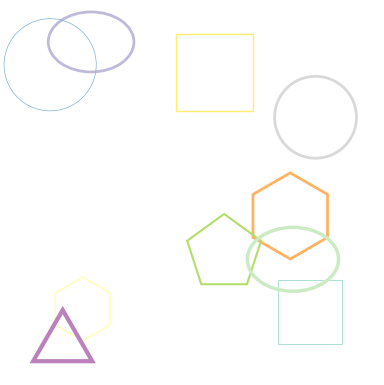[{"shape": "square", "thickness": 0.5, "radius": 0.42, "center": [0.805, 0.189]}, {"shape": "hexagon", "thickness": 1, "radius": 0.41, "center": [0.215, 0.198]}, {"shape": "oval", "thickness": 2, "radius": 0.56, "center": [0.237, 0.891]}, {"shape": "circle", "thickness": 0.5, "radius": 0.6, "center": [0.13, 0.832]}, {"shape": "hexagon", "thickness": 2, "radius": 0.56, "center": [0.754, 0.439]}, {"shape": "pentagon", "thickness": 1.5, "radius": 0.5, "center": [0.582, 0.343]}, {"shape": "circle", "thickness": 2, "radius": 0.53, "center": [0.82, 0.695]}, {"shape": "triangle", "thickness": 3, "radius": 0.44, "center": [0.163, 0.106]}, {"shape": "oval", "thickness": 2.5, "radius": 0.59, "center": [0.761, 0.327]}, {"shape": "square", "thickness": 1, "radius": 0.5, "center": [0.557, 0.811]}]